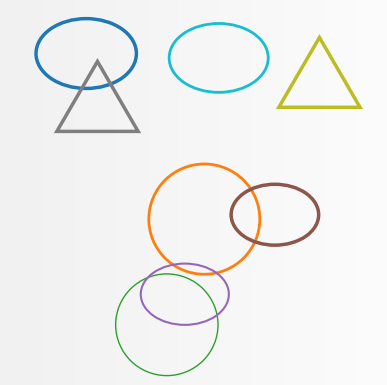[{"shape": "oval", "thickness": 2.5, "radius": 0.65, "center": [0.222, 0.861]}, {"shape": "circle", "thickness": 2, "radius": 0.72, "center": [0.527, 0.431]}, {"shape": "circle", "thickness": 1, "radius": 0.66, "center": [0.431, 0.156]}, {"shape": "oval", "thickness": 1.5, "radius": 0.57, "center": [0.477, 0.236]}, {"shape": "oval", "thickness": 2.5, "radius": 0.56, "center": [0.709, 0.442]}, {"shape": "triangle", "thickness": 2.5, "radius": 0.61, "center": [0.252, 0.719]}, {"shape": "triangle", "thickness": 2.5, "radius": 0.6, "center": [0.824, 0.782]}, {"shape": "oval", "thickness": 2, "radius": 0.64, "center": [0.564, 0.85]}]